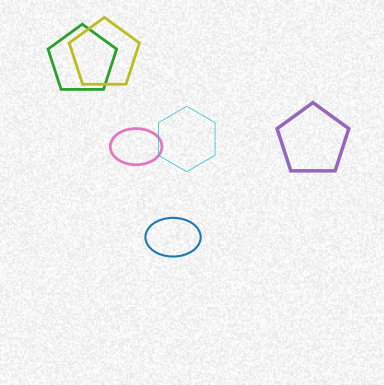[{"shape": "oval", "thickness": 1.5, "radius": 0.36, "center": [0.449, 0.384]}, {"shape": "pentagon", "thickness": 2, "radius": 0.47, "center": [0.214, 0.844]}, {"shape": "pentagon", "thickness": 2.5, "radius": 0.49, "center": [0.813, 0.636]}, {"shape": "oval", "thickness": 2, "radius": 0.34, "center": [0.354, 0.619]}, {"shape": "pentagon", "thickness": 2, "radius": 0.48, "center": [0.271, 0.859]}, {"shape": "hexagon", "thickness": 0.5, "radius": 0.42, "center": [0.485, 0.639]}]